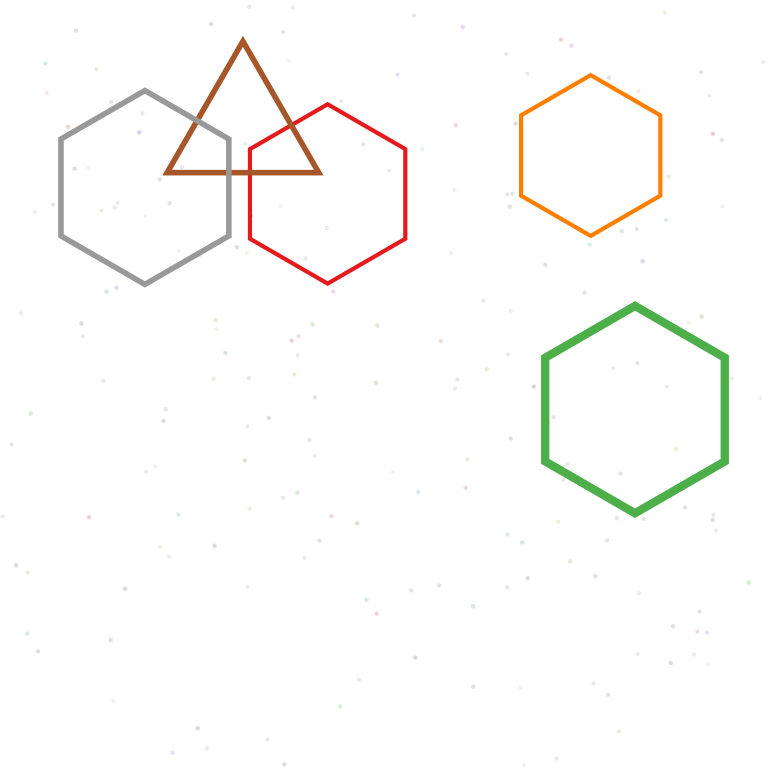[{"shape": "hexagon", "thickness": 1.5, "radius": 0.58, "center": [0.426, 0.748]}, {"shape": "hexagon", "thickness": 3, "radius": 0.67, "center": [0.825, 0.468]}, {"shape": "hexagon", "thickness": 1.5, "radius": 0.52, "center": [0.767, 0.798]}, {"shape": "triangle", "thickness": 2, "radius": 0.57, "center": [0.315, 0.833]}, {"shape": "hexagon", "thickness": 2, "radius": 0.63, "center": [0.188, 0.757]}]